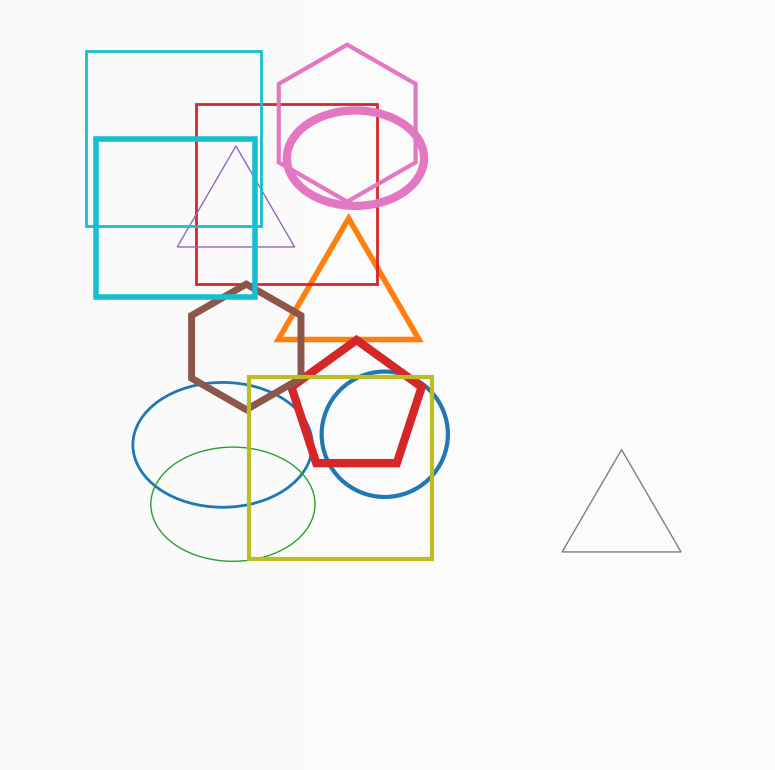[{"shape": "oval", "thickness": 1, "radius": 0.58, "center": [0.287, 0.422]}, {"shape": "circle", "thickness": 1.5, "radius": 0.41, "center": [0.496, 0.436]}, {"shape": "triangle", "thickness": 2, "radius": 0.52, "center": [0.45, 0.611]}, {"shape": "oval", "thickness": 0.5, "radius": 0.53, "center": [0.301, 0.345]}, {"shape": "square", "thickness": 1, "radius": 0.59, "center": [0.37, 0.748]}, {"shape": "pentagon", "thickness": 3, "radius": 0.44, "center": [0.46, 0.47]}, {"shape": "triangle", "thickness": 0.5, "radius": 0.44, "center": [0.304, 0.723]}, {"shape": "hexagon", "thickness": 2.5, "radius": 0.41, "center": [0.318, 0.549]}, {"shape": "oval", "thickness": 3, "radius": 0.44, "center": [0.459, 0.795]}, {"shape": "hexagon", "thickness": 1.5, "radius": 0.51, "center": [0.448, 0.84]}, {"shape": "triangle", "thickness": 0.5, "radius": 0.44, "center": [0.802, 0.327]}, {"shape": "square", "thickness": 1.5, "radius": 0.59, "center": [0.44, 0.392]}, {"shape": "square", "thickness": 2, "radius": 0.52, "center": [0.227, 0.717]}, {"shape": "square", "thickness": 1, "radius": 0.57, "center": [0.224, 0.82]}]